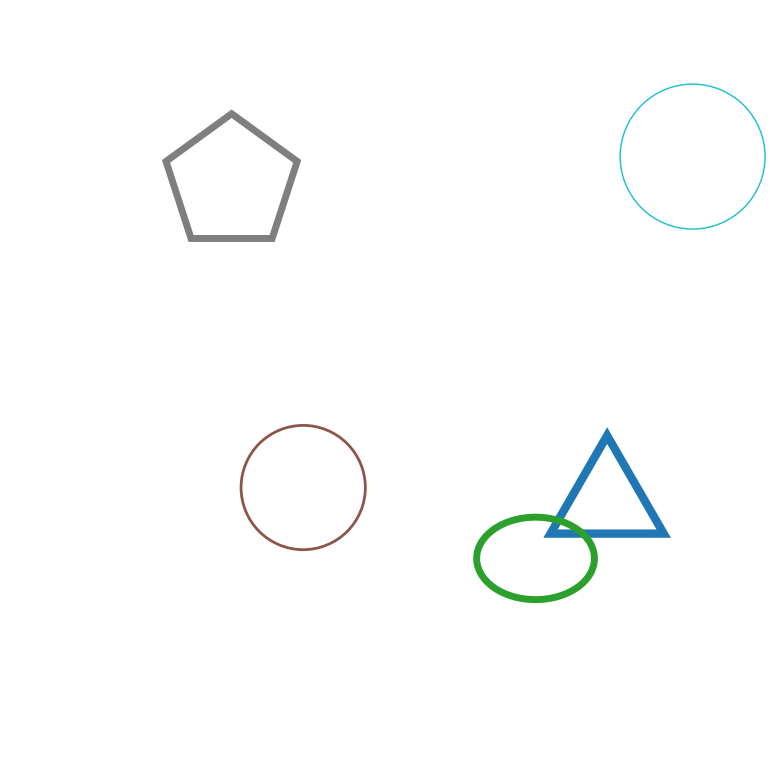[{"shape": "triangle", "thickness": 3, "radius": 0.42, "center": [0.788, 0.349]}, {"shape": "oval", "thickness": 2.5, "radius": 0.38, "center": [0.696, 0.275]}, {"shape": "circle", "thickness": 1, "radius": 0.4, "center": [0.394, 0.367]}, {"shape": "pentagon", "thickness": 2.5, "radius": 0.45, "center": [0.301, 0.763]}, {"shape": "circle", "thickness": 0.5, "radius": 0.47, "center": [0.9, 0.797]}]